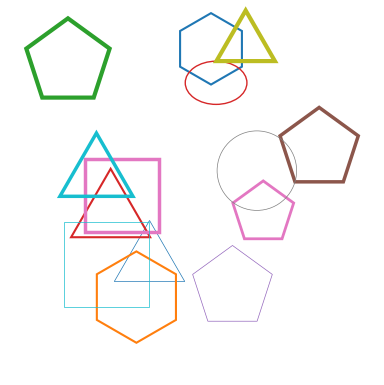[{"shape": "triangle", "thickness": 0.5, "radius": 0.53, "center": [0.388, 0.322]}, {"shape": "hexagon", "thickness": 1.5, "radius": 0.46, "center": [0.548, 0.873]}, {"shape": "hexagon", "thickness": 1.5, "radius": 0.59, "center": [0.354, 0.228]}, {"shape": "pentagon", "thickness": 3, "radius": 0.57, "center": [0.177, 0.839]}, {"shape": "oval", "thickness": 1, "radius": 0.4, "center": [0.561, 0.785]}, {"shape": "triangle", "thickness": 1.5, "radius": 0.59, "center": [0.287, 0.443]}, {"shape": "pentagon", "thickness": 0.5, "radius": 0.54, "center": [0.604, 0.254]}, {"shape": "pentagon", "thickness": 2.5, "radius": 0.53, "center": [0.829, 0.614]}, {"shape": "pentagon", "thickness": 2, "radius": 0.42, "center": [0.684, 0.447]}, {"shape": "square", "thickness": 2.5, "radius": 0.47, "center": [0.317, 0.492]}, {"shape": "circle", "thickness": 0.5, "radius": 0.52, "center": [0.667, 0.557]}, {"shape": "triangle", "thickness": 3, "radius": 0.44, "center": [0.638, 0.885]}, {"shape": "triangle", "thickness": 2.5, "radius": 0.55, "center": [0.25, 0.545]}, {"shape": "square", "thickness": 0.5, "radius": 0.55, "center": [0.278, 0.312]}]